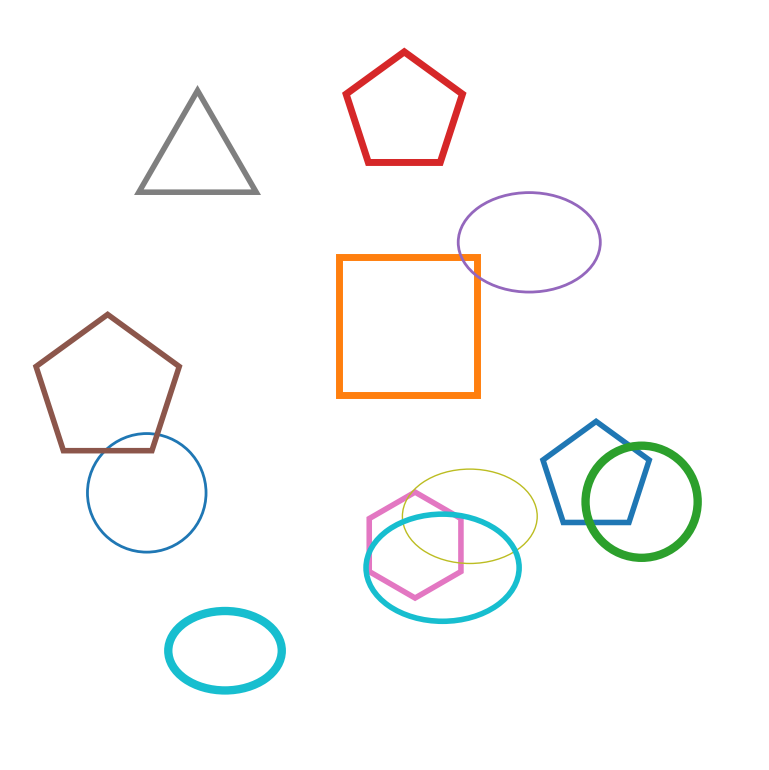[{"shape": "circle", "thickness": 1, "radius": 0.38, "center": [0.191, 0.36]}, {"shape": "pentagon", "thickness": 2, "radius": 0.36, "center": [0.774, 0.38]}, {"shape": "square", "thickness": 2.5, "radius": 0.45, "center": [0.53, 0.577]}, {"shape": "circle", "thickness": 3, "radius": 0.36, "center": [0.833, 0.348]}, {"shape": "pentagon", "thickness": 2.5, "radius": 0.4, "center": [0.525, 0.853]}, {"shape": "oval", "thickness": 1, "radius": 0.46, "center": [0.687, 0.685]}, {"shape": "pentagon", "thickness": 2, "radius": 0.49, "center": [0.14, 0.494]}, {"shape": "hexagon", "thickness": 2, "radius": 0.34, "center": [0.539, 0.292]}, {"shape": "triangle", "thickness": 2, "radius": 0.44, "center": [0.257, 0.794]}, {"shape": "oval", "thickness": 0.5, "radius": 0.44, "center": [0.61, 0.329]}, {"shape": "oval", "thickness": 2, "radius": 0.5, "center": [0.575, 0.263]}, {"shape": "oval", "thickness": 3, "radius": 0.37, "center": [0.292, 0.155]}]